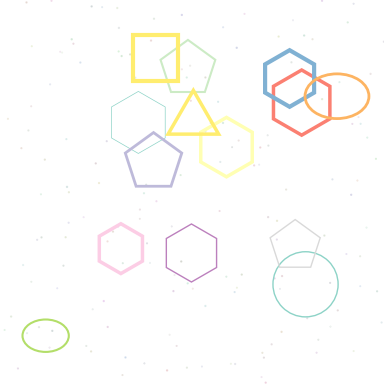[{"shape": "hexagon", "thickness": 0.5, "radius": 0.4, "center": [0.359, 0.682]}, {"shape": "circle", "thickness": 1, "radius": 0.42, "center": [0.794, 0.262]}, {"shape": "hexagon", "thickness": 2.5, "radius": 0.39, "center": [0.588, 0.618]}, {"shape": "pentagon", "thickness": 2, "radius": 0.39, "center": [0.399, 0.579]}, {"shape": "hexagon", "thickness": 2.5, "radius": 0.42, "center": [0.784, 0.734]}, {"shape": "hexagon", "thickness": 3, "radius": 0.37, "center": [0.752, 0.796]}, {"shape": "oval", "thickness": 2, "radius": 0.41, "center": [0.875, 0.75]}, {"shape": "oval", "thickness": 1.5, "radius": 0.3, "center": [0.119, 0.128]}, {"shape": "hexagon", "thickness": 2.5, "radius": 0.32, "center": [0.314, 0.354]}, {"shape": "pentagon", "thickness": 1, "radius": 0.34, "center": [0.767, 0.361]}, {"shape": "hexagon", "thickness": 1, "radius": 0.38, "center": [0.497, 0.343]}, {"shape": "pentagon", "thickness": 1.5, "radius": 0.37, "center": [0.488, 0.822]}, {"shape": "triangle", "thickness": 2.5, "radius": 0.38, "center": [0.502, 0.689]}, {"shape": "square", "thickness": 3, "radius": 0.3, "center": [0.404, 0.85]}]